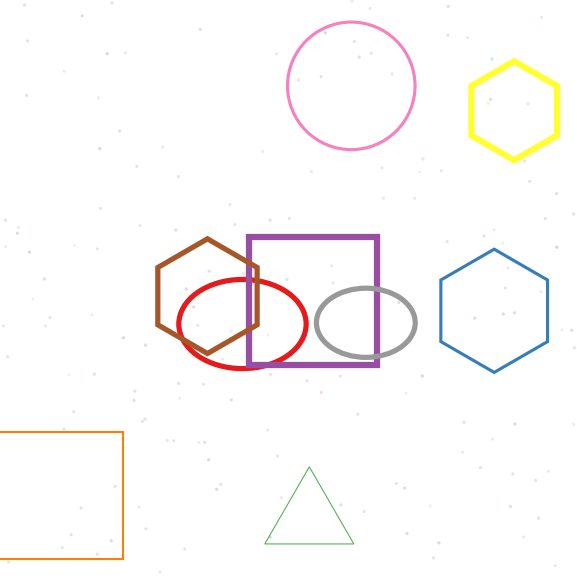[{"shape": "oval", "thickness": 2.5, "radius": 0.55, "center": [0.42, 0.438]}, {"shape": "hexagon", "thickness": 1.5, "radius": 0.53, "center": [0.856, 0.461]}, {"shape": "triangle", "thickness": 0.5, "radius": 0.44, "center": [0.536, 0.102]}, {"shape": "square", "thickness": 3, "radius": 0.55, "center": [0.542, 0.478]}, {"shape": "square", "thickness": 1, "radius": 0.55, "center": [0.104, 0.141]}, {"shape": "hexagon", "thickness": 3, "radius": 0.43, "center": [0.89, 0.807]}, {"shape": "hexagon", "thickness": 2.5, "radius": 0.5, "center": [0.359, 0.486]}, {"shape": "circle", "thickness": 1.5, "radius": 0.55, "center": [0.608, 0.85]}, {"shape": "oval", "thickness": 2.5, "radius": 0.43, "center": [0.633, 0.44]}]